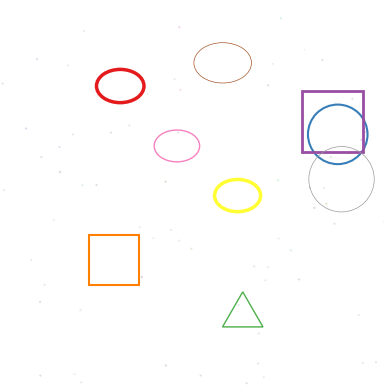[{"shape": "oval", "thickness": 2.5, "radius": 0.31, "center": [0.312, 0.777]}, {"shape": "circle", "thickness": 1.5, "radius": 0.39, "center": [0.877, 0.651]}, {"shape": "triangle", "thickness": 1, "radius": 0.3, "center": [0.631, 0.181]}, {"shape": "square", "thickness": 2, "radius": 0.4, "center": [0.865, 0.684]}, {"shape": "square", "thickness": 1.5, "radius": 0.32, "center": [0.297, 0.324]}, {"shape": "oval", "thickness": 2.5, "radius": 0.3, "center": [0.617, 0.492]}, {"shape": "oval", "thickness": 0.5, "radius": 0.37, "center": [0.578, 0.837]}, {"shape": "oval", "thickness": 1, "radius": 0.3, "center": [0.459, 0.621]}, {"shape": "circle", "thickness": 0.5, "radius": 0.42, "center": [0.887, 0.535]}]